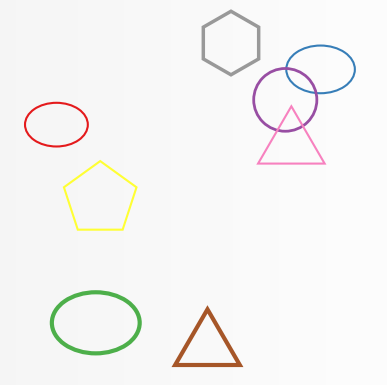[{"shape": "oval", "thickness": 1.5, "radius": 0.41, "center": [0.146, 0.676]}, {"shape": "oval", "thickness": 1.5, "radius": 0.44, "center": [0.827, 0.82]}, {"shape": "oval", "thickness": 3, "radius": 0.57, "center": [0.247, 0.162]}, {"shape": "circle", "thickness": 2, "radius": 0.41, "center": [0.736, 0.741]}, {"shape": "pentagon", "thickness": 1.5, "radius": 0.49, "center": [0.259, 0.483]}, {"shape": "triangle", "thickness": 3, "radius": 0.48, "center": [0.535, 0.1]}, {"shape": "triangle", "thickness": 1.5, "radius": 0.5, "center": [0.752, 0.625]}, {"shape": "hexagon", "thickness": 2.5, "radius": 0.41, "center": [0.596, 0.888]}]